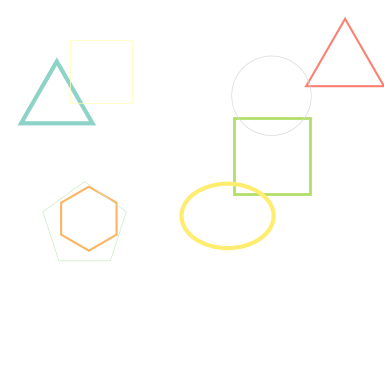[{"shape": "triangle", "thickness": 3, "radius": 0.54, "center": [0.148, 0.733]}, {"shape": "square", "thickness": 0.5, "radius": 0.41, "center": [0.262, 0.815]}, {"shape": "triangle", "thickness": 1.5, "radius": 0.58, "center": [0.896, 0.834]}, {"shape": "hexagon", "thickness": 1.5, "radius": 0.42, "center": [0.231, 0.432]}, {"shape": "square", "thickness": 2, "radius": 0.49, "center": [0.706, 0.596]}, {"shape": "circle", "thickness": 0.5, "radius": 0.52, "center": [0.705, 0.751]}, {"shape": "pentagon", "thickness": 0.5, "radius": 0.57, "center": [0.22, 0.415]}, {"shape": "oval", "thickness": 3, "radius": 0.6, "center": [0.591, 0.439]}]